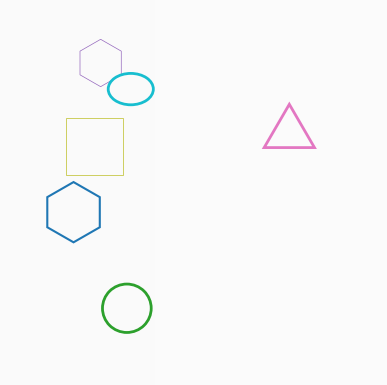[{"shape": "hexagon", "thickness": 1.5, "radius": 0.39, "center": [0.19, 0.449]}, {"shape": "circle", "thickness": 2, "radius": 0.31, "center": [0.327, 0.199]}, {"shape": "hexagon", "thickness": 0.5, "radius": 0.31, "center": [0.26, 0.836]}, {"shape": "triangle", "thickness": 2, "radius": 0.37, "center": [0.747, 0.654]}, {"shape": "square", "thickness": 0.5, "radius": 0.37, "center": [0.244, 0.619]}, {"shape": "oval", "thickness": 2, "radius": 0.29, "center": [0.337, 0.769]}]